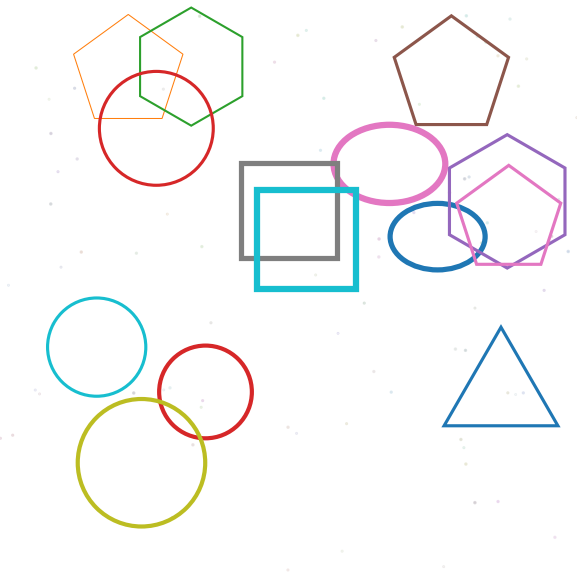[{"shape": "oval", "thickness": 2.5, "radius": 0.41, "center": [0.758, 0.589]}, {"shape": "triangle", "thickness": 1.5, "radius": 0.57, "center": [0.868, 0.319]}, {"shape": "pentagon", "thickness": 0.5, "radius": 0.5, "center": [0.222, 0.875]}, {"shape": "hexagon", "thickness": 1, "radius": 0.51, "center": [0.331, 0.884]}, {"shape": "circle", "thickness": 2, "radius": 0.4, "center": [0.356, 0.32]}, {"shape": "circle", "thickness": 1.5, "radius": 0.49, "center": [0.271, 0.777]}, {"shape": "hexagon", "thickness": 1.5, "radius": 0.58, "center": [0.878, 0.65]}, {"shape": "pentagon", "thickness": 1.5, "radius": 0.52, "center": [0.782, 0.868]}, {"shape": "pentagon", "thickness": 1.5, "radius": 0.47, "center": [0.881, 0.618]}, {"shape": "oval", "thickness": 3, "radius": 0.48, "center": [0.674, 0.715]}, {"shape": "square", "thickness": 2.5, "radius": 0.41, "center": [0.501, 0.635]}, {"shape": "circle", "thickness": 2, "radius": 0.55, "center": [0.245, 0.198]}, {"shape": "square", "thickness": 3, "radius": 0.43, "center": [0.531, 0.584]}, {"shape": "circle", "thickness": 1.5, "radius": 0.43, "center": [0.167, 0.398]}]